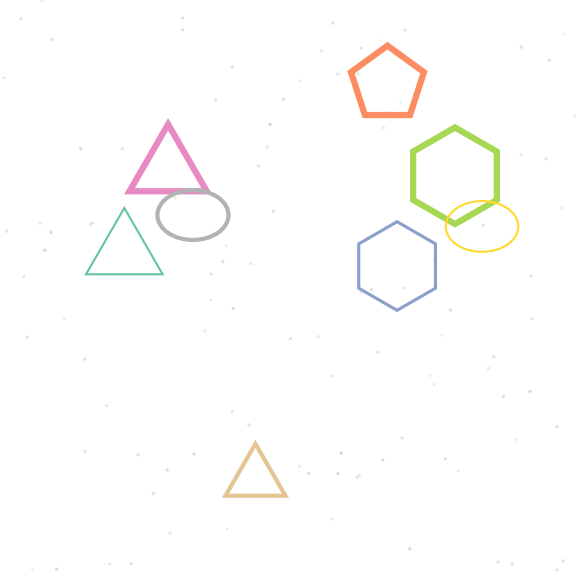[{"shape": "triangle", "thickness": 1, "radius": 0.38, "center": [0.215, 0.562]}, {"shape": "pentagon", "thickness": 3, "radius": 0.33, "center": [0.671, 0.854]}, {"shape": "hexagon", "thickness": 1.5, "radius": 0.38, "center": [0.688, 0.538]}, {"shape": "triangle", "thickness": 3, "radius": 0.39, "center": [0.291, 0.707]}, {"shape": "hexagon", "thickness": 3, "radius": 0.42, "center": [0.788, 0.695]}, {"shape": "oval", "thickness": 1, "radius": 0.31, "center": [0.835, 0.607]}, {"shape": "triangle", "thickness": 2, "radius": 0.3, "center": [0.442, 0.171]}, {"shape": "oval", "thickness": 2, "radius": 0.31, "center": [0.334, 0.627]}]